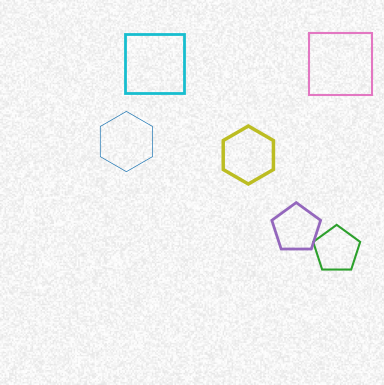[{"shape": "hexagon", "thickness": 0.5, "radius": 0.39, "center": [0.328, 0.632]}, {"shape": "pentagon", "thickness": 1.5, "radius": 0.32, "center": [0.874, 0.352]}, {"shape": "pentagon", "thickness": 2, "radius": 0.33, "center": [0.769, 0.407]}, {"shape": "square", "thickness": 1.5, "radius": 0.41, "center": [0.885, 0.834]}, {"shape": "hexagon", "thickness": 2.5, "radius": 0.38, "center": [0.645, 0.597]}, {"shape": "square", "thickness": 2, "radius": 0.38, "center": [0.402, 0.834]}]